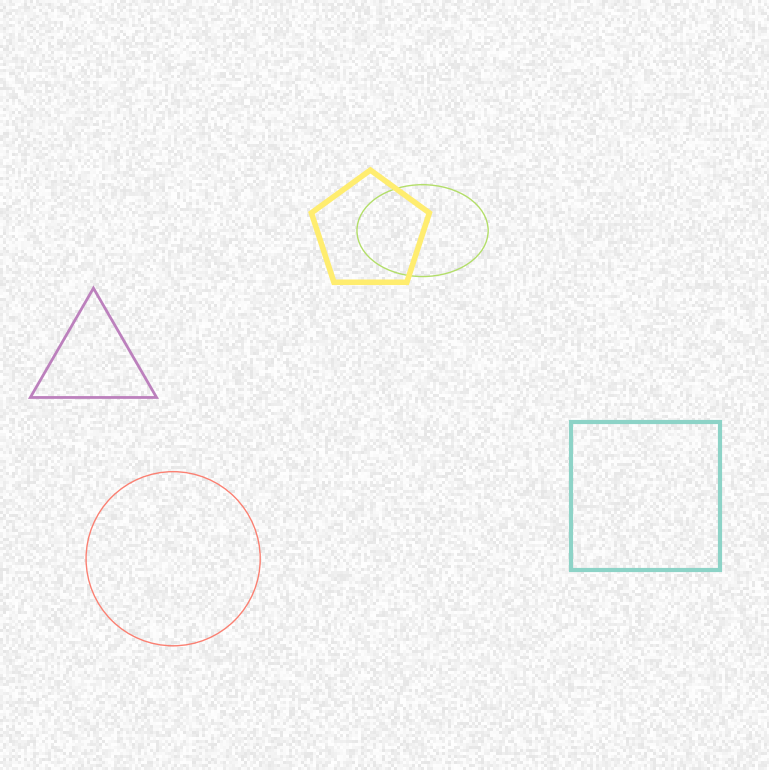[{"shape": "square", "thickness": 1.5, "radius": 0.48, "center": [0.838, 0.356]}, {"shape": "circle", "thickness": 0.5, "radius": 0.57, "center": [0.225, 0.274]}, {"shape": "oval", "thickness": 0.5, "radius": 0.43, "center": [0.549, 0.7]}, {"shape": "triangle", "thickness": 1, "radius": 0.47, "center": [0.121, 0.531]}, {"shape": "pentagon", "thickness": 2, "radius": 0.4, "center": [0.481, 0.699]}]